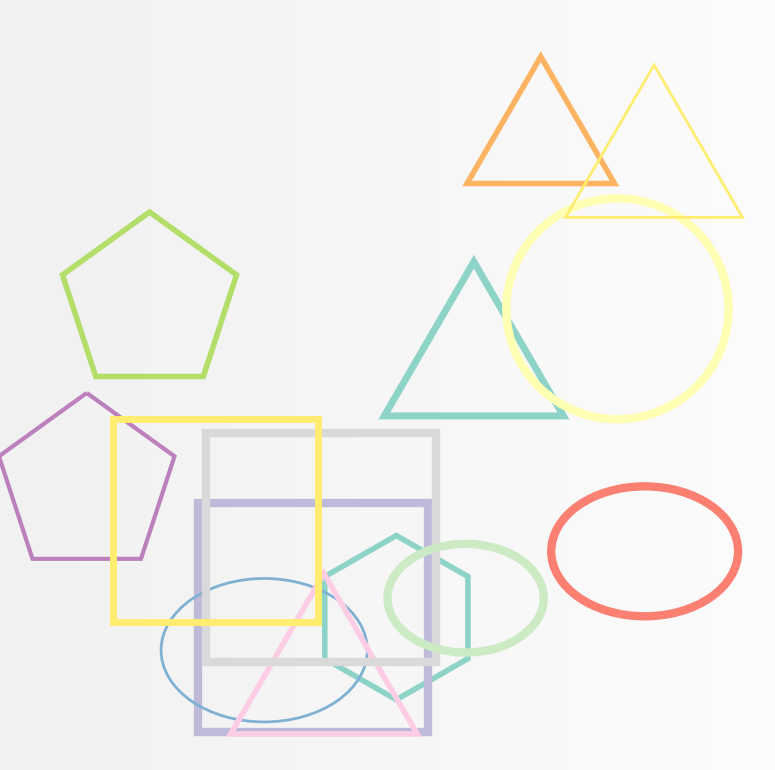[{"shape": "hexagon", "thickness": 2, "radius": 0.53, "center": [0.511, 0.198]}, {"shape": "triangle", "thickness": 2.5, "radius": 0.67, "center": [0.611, 0.527]}, {"shape": "circle", "thickness": 3, "radius": 0.72, "center": [0.797, 0.599]}, {"shape": "square", "thickness": 3, "radius": 0.74, "center": [0.404, 0.198]}, {"shape": "oval", "thickness": 3, "radius": 0.6, "center": [0.832, 0.284]}, {"shape": "oval", "thickness": 1, "radius": 0.67, "center": [0.341, 0.156]}, {"shape": "triangle", "thickness": 2, "radius": 0.55, "center": [0.698, 0.817]}, {"shape": "pentagon", "thickness": 2, "radius": 0.59, "center": [0.193, 0.607]}, {"shape": "triangle", "thickness": 2, "radius": 0.69, "center": [0.418, 0.116]}, {"shape": "square", "thickness": 3, "radius": 0.74, "center": [0.414, 0.289]}, {"shape": "pentagon", "thickness": 1.5, "radius": 0.6, "center": [0.112, 0.371]}, {"shape": "oval", "thickness": 3, "radius": 0.5, "center": [0.601, 0.223]}, {"shape": "triangle", "thickness": 1, "radius": 0.66, "center": [0.844, 0.784]}, {"shape": "square", "thickness": 2.5, "radius": 0.66, "center": [0.278, 0.324]}]